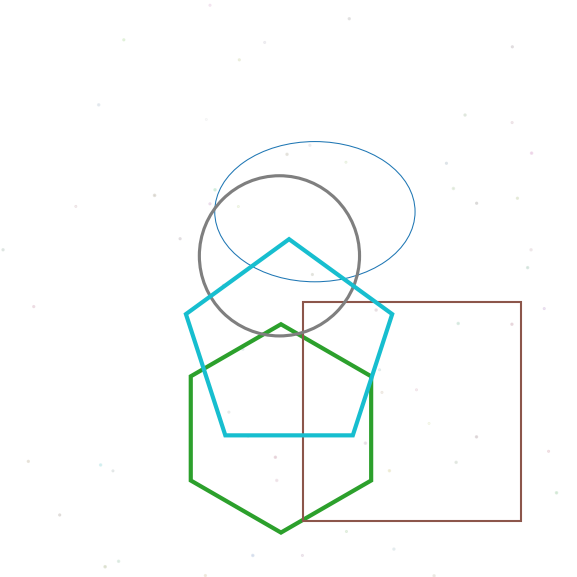[{"shape": "oval", "thickness": 0.5, "radius": 0.87, "center": [0.545, 0.633]}, {"shape": "hexagon", "thickness": 2, "radius": 0.9, "center": [0.487, 0.257]}, {"shape": "square", "thickness": 1, "radius": 0.95, "center": [0.713, 0.286]}, {"shape": "circle", "thickness": 1.5, "radius": 0.69, "center": [0.484, 0.556]}, {"shape": "pentagon", "thickness": 2, "radius": 0.94, "center": [0.501, 0.397]}]